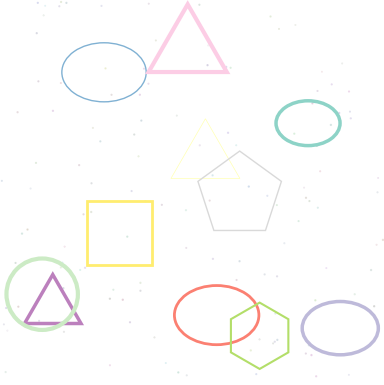[{"shape": "oval", "thickness": 2.5, "radius": 0.42, "center": [0.8, 0.68]}, {"shape": "triangle", "thickness": 0.5, "radius": 0.52, "center": [0.534, 0.588]}, {"shape": "oval", "thickness": 2.5, "radius": 0.49, "center": [0.884, 0.148]}, {"shape": "oval", "thickness": 2, "radius": 0.55, "center": [0.563, 0.182]}, {"shape": "oval", "thickness": 1, "radius": 0.55, "center": [0.27, 0.812]}, {"shape": "hexagon", "thickness": 1.5, "radius": 0.43, "center": [0.674, 0.128]}, {"shape": "triangle", "thickness": 3, "radius": 0.59, "center": [0.487, 0.872]}, {"shape": "pentagon", "thickness": 1, "radius": 0.57, "center": [0.623, 0.494]}, {"shape": "triangle", "thickness": 2.5, "radius": 0.42, "center": [0.137, 0.202]}, {"shape": "circle", "thickness": 3, "radius": 0.46, "center": [0.11, 0.236]}, {"shape": "square", "thickness": 2, "radius": 0.42, "center": [0.311, 0.395]}]